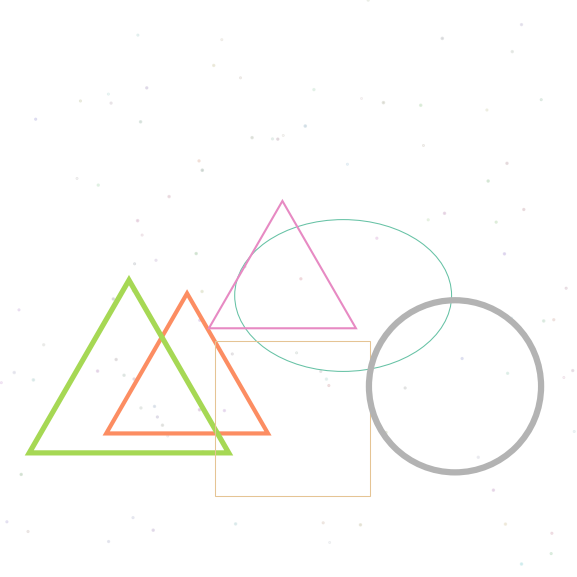[{"shape": "oval", "thickness": 0.5, "radius": 0.94, "center": [0.594, 0.487]}, {"shape": "triangle", "thickness": 2, "radius": 0.81, "center": [0.324, 0.329]}, {"shape": "triangle", "thickness": 1, "radius": 0.73, "center": [0.489, 0.504]}, {"shape": "triangle", "thickness": 2.5, "radius": 1.0, "center": [0.223, 0.315]}, {"shape": "square", "thickness": 0.5, "radius": 0.67, "center": [0.507, 0.275]}, {"shape": "circle", "thickness": 3, "radius": 0.75, "center": [0.788, 0.33]}]